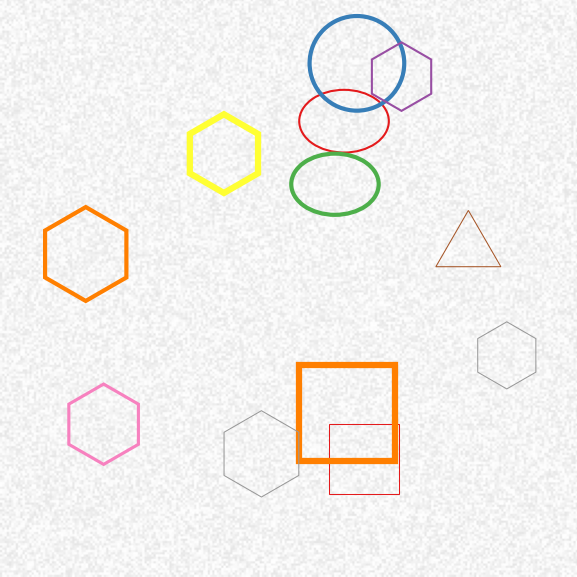[{"shape": "oval", "thickness": 1, "radius": 0.39, "center": [0.596, 0.789]}, {"shape": "square", "thickness": 0.5, "radius": 0.31, "center": [0.63, 0.204]}, {"shape": "circle", "thickness": 2, "radius": 0.41, "center": [0.618, 0.889]}, {"shape": "oval", "thickness": 2, "radius": 0.38, "center": [0.58, 0.68]}, {"shape": "hexagon", "thickness": 1, "radius": 0.3, "center": [0.695, 0.866]}, {"shape": "hexagon", "thickness": 2, "radius": 0.41, "center": [0.148, 0.559]}, {"shape": "square", "thickness": 3, "radius": 0.42, "center": [0.601, 0.284]}, {"shape": "hexagon", "thickness": 3, "radius": 0.34, "center": [0.388, 0.733]}, {"shape": "triangle", "thickness": 0.5, "radius": 0.33, "center": [0.811, 0.57]}, {"shape": "hexagon", "thickness": 1.5, "radius": 0.35, "center": [0.179, 0.265]}, {"shape": "hexagon", "thickness": 0.5, "radius": 0.37, "center": [0.453, 0.213]}, {"shape": "hexagon", "thickness": 0.5, "radius": 0.29, "center": [0.878, 0.384]}]